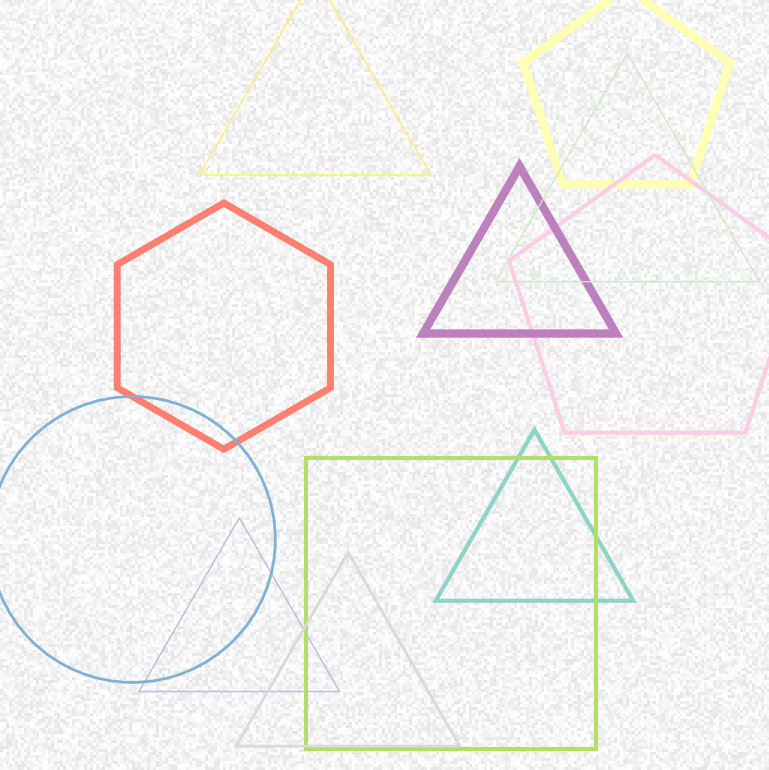[{"shape": "triangle", "thickness": 1.5, "radius": 0.74, "center": [0.694, 0.294]}, {"shape": "pentagon", "thickness": 3, "radius": 0.71, "center": [0.814, 0.875]}, {"shape": "triangle", "thickness": 0.5, "radius": 0.75, "center": [0.311, 0.177]}, {"shape": "hexagon", "thickness": 2.5, "radius": 0.8, "center": [0.291, 0.576]}, {"shape": "circle", "thickness": 1, "radius": 0.93, "center": [0.172, 0.299]}, {"shape": "square", "thickness": 1.5, "radius": 0.94, "center": [0.585, 0.216]}, {"shape": "pentagon", "thickness": 1.5, "radius": 1.0, "center": [0.851, 0.599]}, {"shape": "triangle", "thickness": 1, "radius": 0.84, "center": [0.452, 0.115]}, {"shape": "triangle", "thickness": 3, "radius": 0.72, "center": [0.675, 0.639]}, {"shape": "triangle", "thickness": 0.5, "radius": 0.99, "center": [0.815, 0.733]}, {"shape": "triangle", "thickness": 0.5, "radius": 0.87, "center": [0.409, 0.859]}]